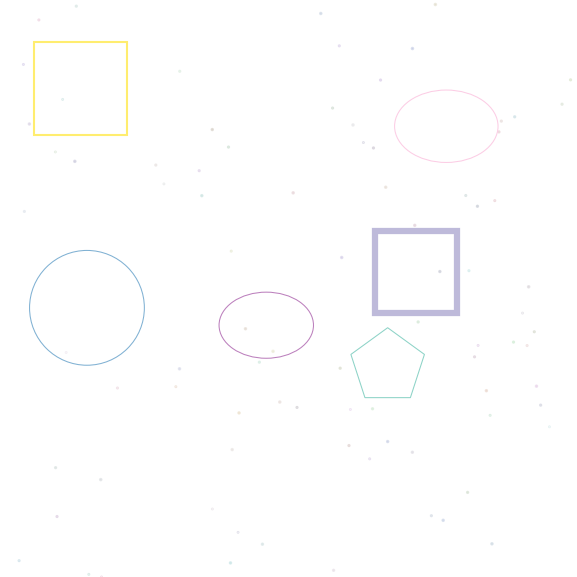[{"shape": "pentagon", "thickness": 0.5, "radius": 0.33, "center": [0.671, 0.365]}, {"shape": "square", "thickness": 3, "radius": 0.35, "center": [0.721, 0.529]}, {"shape": "circle", "thickness": 0.5, "radius": 0.5, "center": [0.151, 0.466]}, {"shape": "oval", "thickness": 0.5, "radius": 0.45, "center": [0.773, 0.781]}, {"shape": "oval", "thickness": 0.5, "radius": 0.41, "center": [0.461, 0.436]}, {"shape": "square", "thickness": 1, "radius": 0.4, "center": [0.139, 0.846]}]